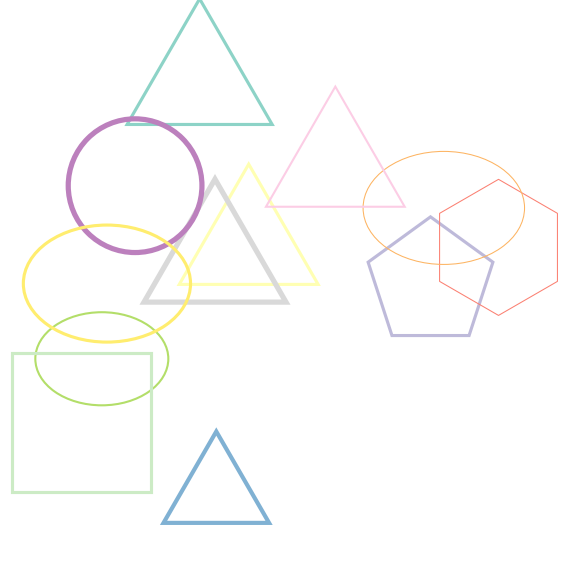[{"shape": "triangle", "thickness": 1.5, "radius": 0.73, "center": [0.346, 0.856]}, {"shape": "triangle", "thickness": 1.5, "radius": 0.69, "center": [0.431, 0.576]}, {"shape": "pentagon", "thickness": 1.5, "radius": 0.57, "center": [0.745, 0.51]}, {"shape": "hexagon", "thickness": 0.5, "radius": 0.59, "center": [0.863, 0.571]}, {"shape": "triangle", "thickness": 2, "radius": 0.53, "center": [0.375, 0.146]}, {"shape": "oval", "thickness": 0.5, "radius": 0.7, "center": [0.769, 0.639]}, {"shape": "oval", "thickness": 1, "radius": 0.58, "center": [0.176, 0.378]}, {"shape": "triangle", "thickness": 1, "radius": 0.69, "center": [0.581, 0.71]}, {"shape": "triangle", "thickness": 2.5, "radius": 0.71, "center": [0.372, 0.547]}, {"shape": "circle", "thickness": 2.5, "radius": 0.58, "center": [0.234, 0.678]}, {"shape": "square", "thickness": 1.5, "radius": 0.6, "center": [0.141, 0.267]}, {"shape": "oval", "thickness": 1.5, "radius": 0.72, "center": [0.185, 0.508]}]